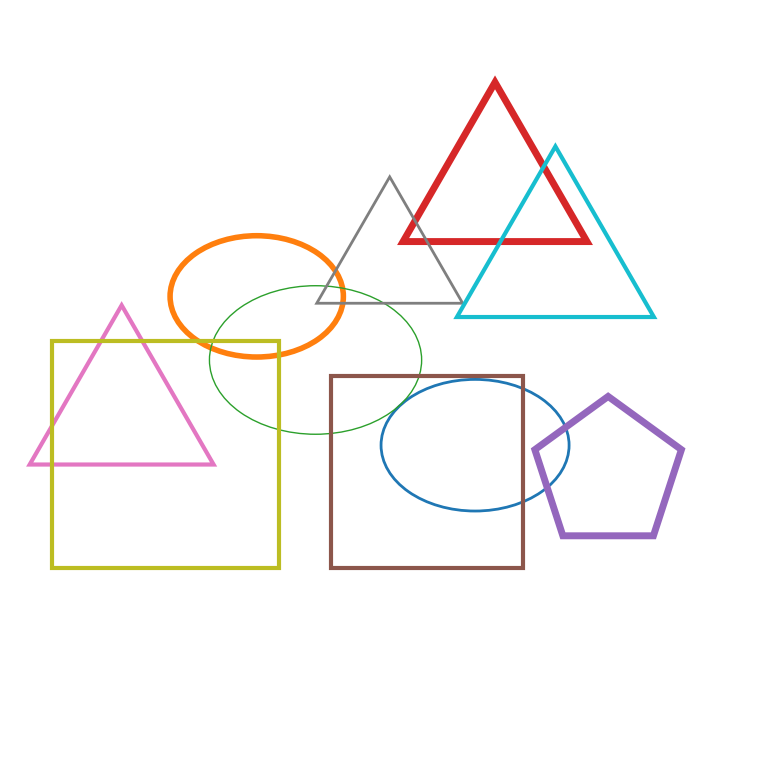[{"shape": "oval", "thickness": 1, "radius": 0.61, "center": [0.617, 0.422]}, {"shape": "oval", "thickness": 2, "radius": 0.56, "center": [0.333, 0.615]}, {"shape": "oval", "thickness": 0.5, "radius": 0.69, "center": [0.41, 0.532]}, {"shape": "triangle", "thickness": 2.5, "radius": 0.69, "center": [0.643, 0.755]}, {"shape": "pentagon", "thickness": 2.5, "radius": 0.5, "center": [0.79, 0.385]}, {"shape": "square", "thickness": 1.5, "radius": 0.62, "center": [0.554, 0.387]}, {"shape": "triangle", "thickness": 1.5, "radius": 0.69, "center": [0.158, 0.466]}, {"shape": "triangle", "thickness": 1, "radius": 0.55, "center": [0.506, 0.661]}, {"shape": "square", "thickness": 1.5, "radius": 0.74, "center": [0.215, 0.41]}, {"shape": "triangle", "thickness": 1.5, "radius": 0.74, "center": [0.721, 0.662]}]